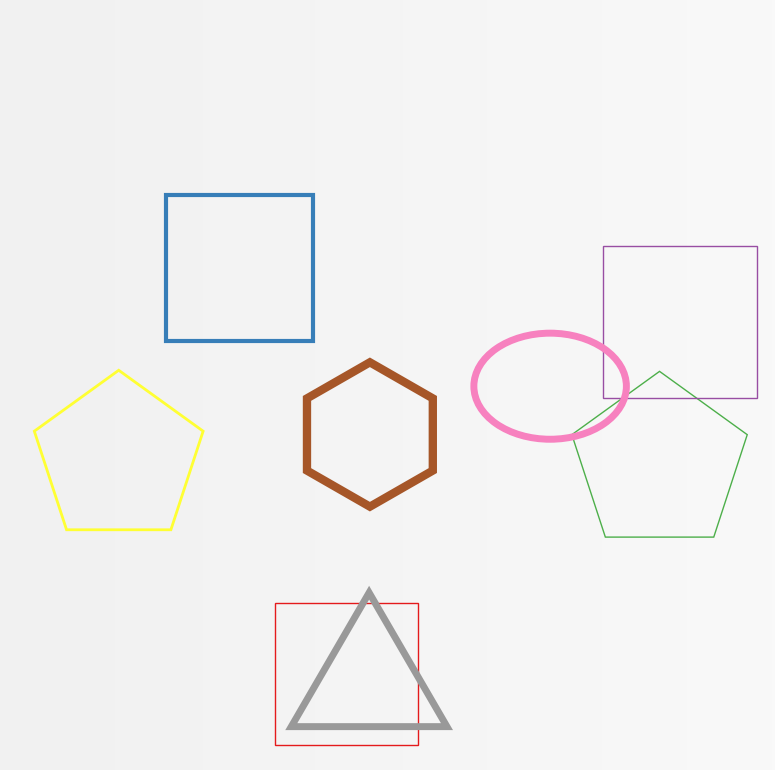[{"shape": "square", "thickness": 0.5, "radius": 0.46, "center": [0.447, 0.125]}, {"shape": "square", "thickness": 1.5, "radius": 0.47, "center": [0.309, 0.652]}, {"shape": "pentagon", "thickness": 0.5, "radius": 0.59, "center": [0.851, 0.399]}, {"shape": "square", "thickness": 0.5, "radius": 0.49, "center": [0.878, 0.582]}, {"shape": "pentagon", "thickness": 1, "radius": 0.57, "center": [0.153, 0.405]}, {"shape": "hexagon", "thickness": 3, "radius": 0.47, "center": [0.477, 0.436]}, {"shape": "oval", "thickness": 2.5, "radius": 0.49, "center": [0.71, 0.498]}, {"shape": "triangle", "thickness": 2.5, "radius": 0.58, "center": [0.476, 0.114]}]